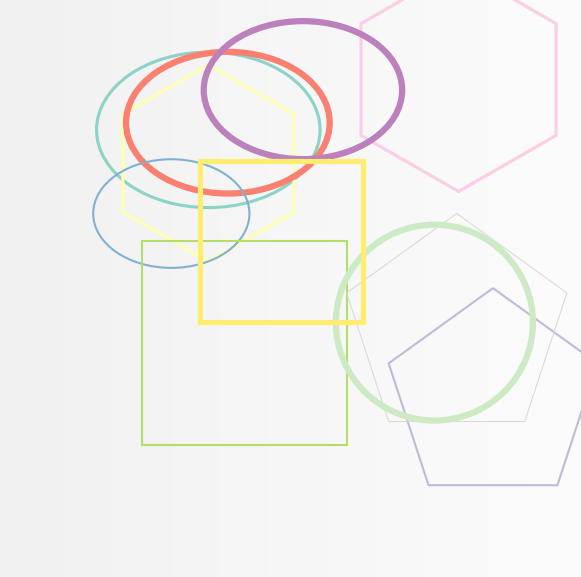[{"shape": "oval", "thickness": 1.5, "radius": 0.96, "center": [0.358, 0.774]}, {"shape": "hexagon", "thickness": 1.5, "radius": 0.85, "center": [0.359, 0.717]}, {"shape": "pentagon", "thickness": 1, "radius": 0.94, "center": [0.848, 0.312]}, {"shape": "oval", "thickness": 3, "radius": 0.88, "center": [0.392, 0.787]}, {"shape": "oval", "thickness": 1, "radius": 0.67, "center": [0.295, 0.629]}, {"shape": "square", "thickness": 1, "radius": 0.88, "center": [0.421, 0.406]}, {"shape": "hexagon", "thickness": 1.5, "radius": 0.97, "center": [0.789, 0.861]}, {"shape": "pentagon", "thickness": 0.5, "radius": 1.0, "center": [0.786, 0.43]}, {"shape": "oval", "thickness": 3, "radius": 0.85, "center": [0.521, 0.843]}, {"shape": "circle", "thickness": 3, "radius": 0.85, "center": [0.747, 0.44]}, {"shape": "square", "thickness": 2.5, "radius": 0.7, "center": [0.484, 0.581]}]